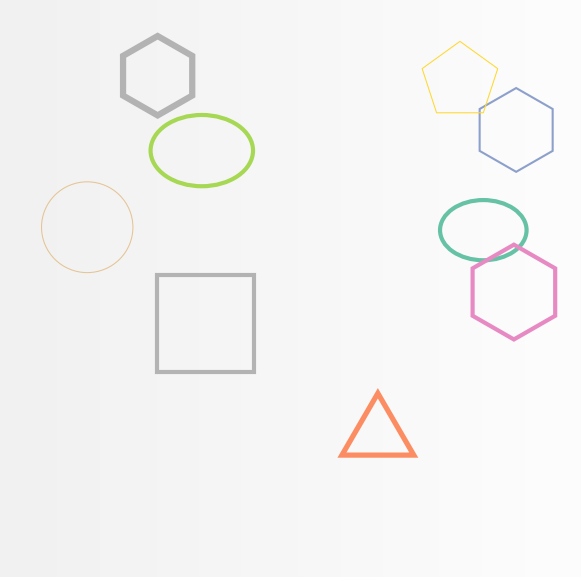[{"shape": "oval", "thickness": 2, "radius": 0.37, "center": [0.831, 0.601]}, {"shape": "triangle", "thickness": 2.5, "radius": 0.36, "center": [0.65, 0.247]}, {"shape": "hexagon", "thickness": 1, "radius": 0.36, "center": [0.888, 0.774]}, {"shape": "hexagon", "thickness": 2, "radius": 0.41, "center": [0.884, 0.493]}, {"shape": "oval", "thickness": 2, "radius": 0.44, "center": [0.347, 0.738]}, {"shape": "pentagon", "thickness": 0.5, "radius": 0.34, "center": [0.791, 0.859]}, {"shape": "circle", "thickness": 0.5, "radius": 0.39, "center": [0.15, 0.606]}, {"shape": "hexagon", "thickness": 3, "radius": 0.34, "center": [0.271, 0.868]}, {"shape": "square", "thickness": 2, "radius": 0.42, "center": [0.354, 0.44]}]